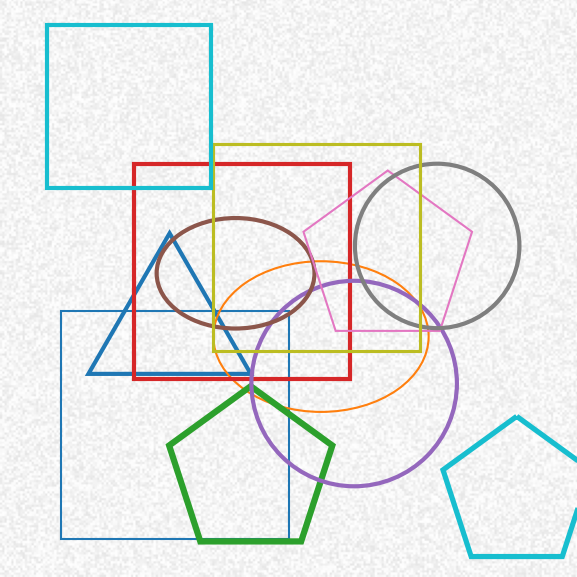[{"shape": "triangle", "thickness": 2, "radius": 0.81, "center": [0.294, 0.433]}, {"shape": "square", "thickness": 1, "radius": 0.99, "center": [0.302, 0.263]}, {"shape": "oval", "thickness": 1, "radius": 0.93, "center": [0.556, 0.416]}, {"shape": "pentagon", "thickness": 3, "radius": 0.74, "center": [0.434, 0.182]}, {"shape": "square", "thickness": 2, "radius": 0.93, "center": [0.419, 0.529]}, {"shape": "circle", "thickness": 2, "radius": 0.89, "center": [0.613, 0.335]}, {"shape": "oval", "thickness": 2, "radius": 0.68, "center": [0.408, 0.526]}, {"shape": "pentagon", "thickness": 1, "radius": 0.77, "center": [0.671, 0.55]}, {"shape": "circle", "thickness": 2, "radius": 0.71, "center": [0.757, 0.573]}, {"shape": "square", "thickness": 1.5, "radius": 0.9, "center": [0.548, 0.57]}, {"shape": "pentagon", "thickness": 2.5, "radius": 0.67, "center": [0.895, 0.144]}, {"shape": "square", "thickness": 2, "radius": 0.71, "center": [0.223, 0.815]}]